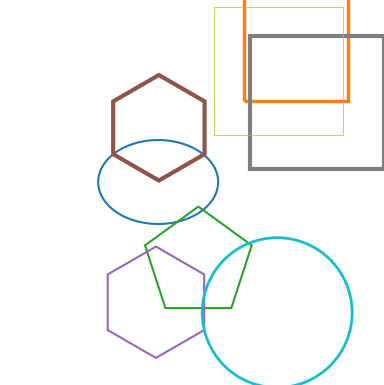[{"shape": "oval", "thickness": 1.5, "radius": 0.78, "center": [0.411, 0.527]}, {"shape": "square", "thickness": 2.5, "radius": 0.67, "center": [0.768, 0.871]}, {"shape": "pentagon", "thickness": 1.5, "radius": 0.73, "center": [0.515, 0.318]}, {"shape": "hexagon", "thickness": 1.5, "radius": 0.72, "center": [0.405, 0.215]}, {"shape": "hexagon", "thickness": 3, "radius": 0.69, "center": [0.413, 0.668]}, {"shape": "square", "thickness": 3, "radius": 0.87, "center": [0.824, 0.733]}, {"shape": "square", "thickness": 0.5, "radius": 0.84, "center": [0.723, 0.816]}, {"shape": "circle", "thickness": 2, "radius": 0.97, "center": [0.72, 0.188]}]